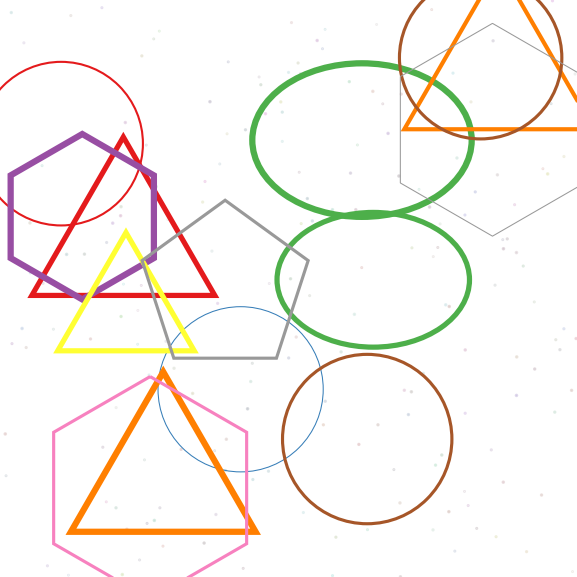[{"shape": "triangle", "thickness": 2.5, "radius": 0.91, "center": [0.214, 0.579]}, {"shape": "circle", "thickness": 1, "radius": 0.71, "center": [0.106, 0.75]}, {"shape": "circle", "thickness": 0.5, "radius": 0.72, "center": [0.417, 0.325]}, {"shape": "oval", "thickness": 2.5, "radius": 0.83, "center": [0.646, 0.515]}, {"shape": "oval", "thickness": 3, "radius": 0.95, "center": [0.627, 0.757]}, {"shape": "hexagon", "thickness": 3, "radius": 0.72, "center": [0.142, 0.624]}, {"shape": "triangle", "thickness": 2, "radius": 0.95, "center": [0.864, 0.87]}, {"shape": "triangle", "thickness": 3, "radius": 0.92, "center": [0.283, 0.171]}, {"shape": "triangle", "thickness": 2.5, "radius": 0.68, "center": [0.218, 0.46]}, {"shape": "circle", "thickness": 1.5, "radius": 0.73, "center": [0.636, 0.239]}, {"shape": "circle", "thickness": 1.5, "radius": 0.7, "center": [0.832, 0.899]}, {"shape": "hexagon", "thickness": 1.5, "radius": 0.96, "center": [0.26, 0.154]}, {"shape": "hexagon", "thickness": 0.5, "radius": 0.92, "center": [0.853, 0.774]}, {"shape": "pentagon", "thickness": 1.5, "radius": 0.76, "center": [0.39, 0.501]}]